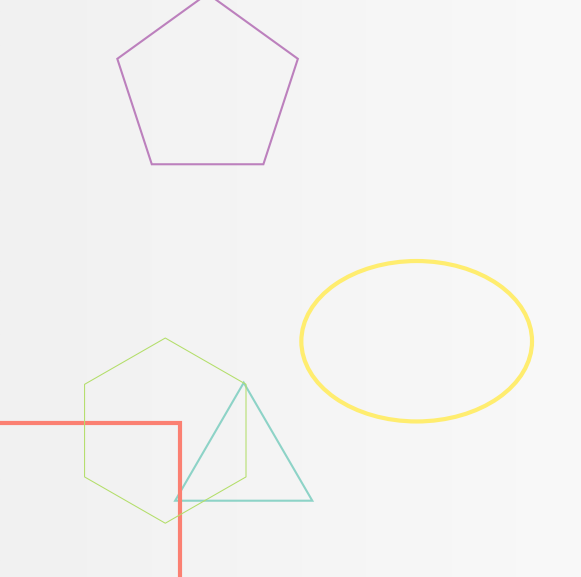[{"shape": "triangle", "thickness": 1, "radius": 0.68, "center": [0.419, 0.2]}, {"shape": "square", "thickness": 2, "radius": 0.82, "center": [0.146, 0.103]}, {"shape": "hexagon", "thickness": 0.5, "radius": 0.8, "center": [0.284, 0.253]}, {"shape": "pentagon", "thickness": 1, "radius": 0.82, "center": [0.357, 0.847]}, {"shape": "oval", "thickness": 2, "radius": 0.99, "center": [0.717, 0.408]}]